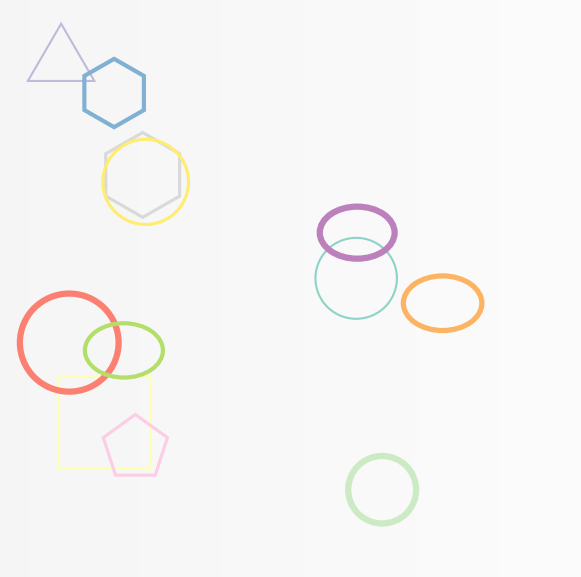[{"shape": "circle", "thickness": 1, "radius": 0.35, "center": [0.613, 0.517]}, {"shape": "square", "thickness": 1, "radius": 0.39, "center": [0.181, 0.268]}, {"shape": "triangle", "thickness": 1, "radius": 0.33, "center": [0.105, 0.892]}, {"shape": "circle", "thickness": 3, "radius": 0.42, "center": [0.119, 0.406]}, {"shape": "hexagon", "thickness": 2, "radius": 0.3, "center": [0.196, 0.838]}, {"shape": "oval", "thickness": 2.5, "radius": 0.34, "center": [0.761, 0.474]}, {"shape": "oval", "thickness": 2, "radius": 0.34, "center": [0.213, 0.392]}, {"shape": "pentagon", "thickness": 1.5, "radius": 0.29, "center": [0.233, 0.223]}, {"shape": "hexagon", "thickness": 1.5, "radius": 0.37, "center": [0.246, 0.696]}, {"shape": "oval", "thickness": 3, "radius": 0.32, "center": [0.615, 0.596]}, {"shape": "circle", "thickness": 3, "radius": 0.29, "center": [0.657, 0.151]}, {"shape": "circle", "thickness": 1.5, "radius": 0.37, "center": [0.251, 0.684]}]